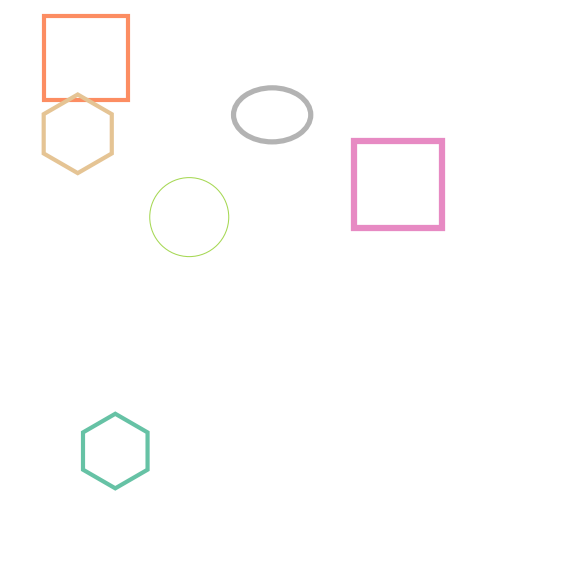[{"shape": "hexagon", "thickness": 2, "radius": 0.32, "center": [0.2, 0.218]}, {"shape": "square", "thickness": 2, "radius": 0.36, "center": [0.149, 0.899]}, {"shape": "square", "thickness": 3, "radius": 0.38, "center": [0.69, 0.68]}, {"shape": "circle", "thickness": 0.5, "radius": 0.34, "center": [0.328, 0.623]}, {"shape": "hexagon", "thickness": 2, "radius": 0.34, "center": [0.135, 0.767]}, {"shape": "oval", "thickness": 2.5, "radius": 0.33, "center": [0.471, 0.8]}]